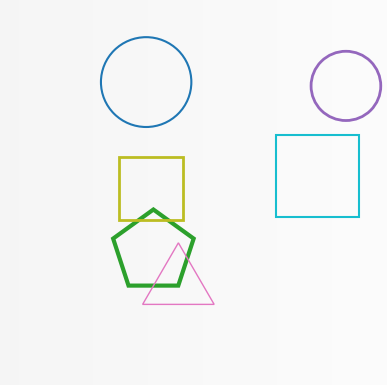[{"shape": "circle", "thickness": 1.5, "radius": 0.58, "center": [0.377, 0.787]}, {"shape": "pentagon", "thickness": 3, "radius": 0.55, "center": [0.396, 0.347]}, {"shape": "circle", "thickness": 2, "radius": 0.45, "center": [0.893, 0.777]}, {"shape": "triangle", "thickness": 1, "radius": 0.53, "center": [0.46, 0.263]}, {"shape": "square", "thickness": 2, "radius": 0.41, "center": [0.39, 0.51]}, {"shape": "square", "thickness": 1.5, "radius": 0.53, "center": [0.819, 0.544]}]